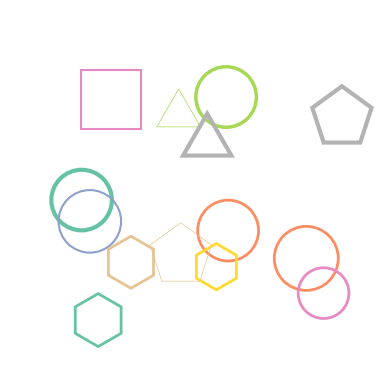[{"shape": "hexagon", "thickness": 2, "radius": 0.34, "center": [0.255, 0.169]}, {"shape": "circle", "thickness": 3, "radius": 0.39, "center": [0.212, 0.48]}, {"shape": "circle", "thickness": 2, "radius": 0.4, "center": [0.593, 0.401]}, {"shape": "circle", "thickness": 2, "radius": 0.42, "center": [0.796, 0.329]}, {"shape": "circle", "thickness": 1.5, "radius": 0.41, "center": [0.233, 0.425]}, {"shape": "square", "thickness": 1.5, "radius": 0.39, "center": [0.288, 0.742]}, {"shape": "circle", "thickness": 2, "radius": 0.33, "center": [0.84, 0.239]}, {"shape": "circle", "thickness": 2.5, "radius": 0.39, "center": [0.587, 0.748]}, {"shape": "triangle", "thickness": 0.5, "radius": 0.33, "center": [0.464, 0.703]}, {"shape": "hexagon", "thickness": 2, "radius": 0.3, "center": [0.562, 0.307]}, {"shape": "hexagon", "thickness": 2, "radius": 0.34, "center": [0.34, 0.319]}, {"shape": "pentagon", "thickness": 0.5, "radius": 0.42, "center": [0.47, 0.338]}, {"shape": "triangle", "thickness": 3, "radius": 0.36, "center": [0.538, 0.632]}, {"shape": "pentagon", "thickness": 3, "radius": 0.4, "center": [0.888, 0.695]}]